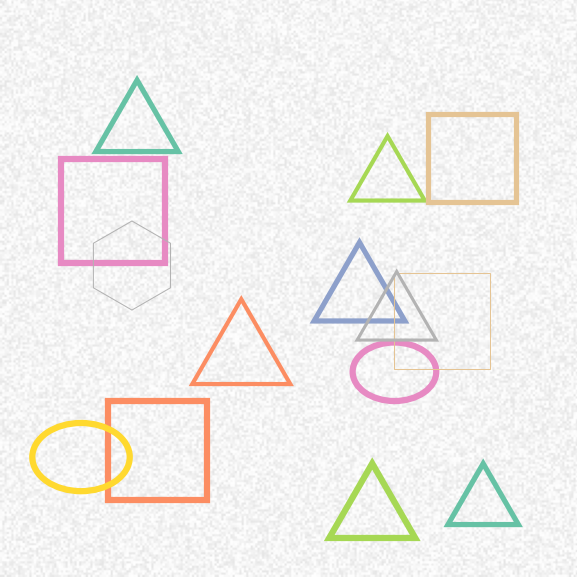[{"shape": "triangle", "thickness": 2.5, "radius": 0.35, "center": [0.837, 0.126]}, {"shape": "triangle", "thickness": 2.5, "radius": 0.41, "center": [0.237, 0.778]}, {"shape": "triangle", "thickness": 2, "radius": 0.49, "center": [0.418, 0.383]}, {"shape": "square", "thickness": 3, "radius": 0.43, "center": [0.273, 0.219]}, {"shape": "triangle", "thickness": 2.5, "radius": 0.45, "center": [0.623, 0.489]}, {"shape": "square", "thickness": 3, "radius": 0.45, "center": [0.196, 0.634]}, {"shape": "oval", "thickness": 3, "radius": 0.36, "center": [0.683, 0.355]}, {"shape": "triangle", "thickness": 3, "radius": 0.43, "center": [0.645, 0.111]}, {"shape": "triangle", "thickness": 2, "radius": 0.37, "center": [0.671, 0.689]}, {"shape": "oval", "thickness": 3, "radius": 0.42, "center": [0.14, 0.208]}, {"shape": "square", "thickness": 0.5, "radius": 0.42, "center": [0.765, 0.443]}, {"shape": "square", "thickness": 2.5, "radius": 0.38, "center": [0.817, 0.725]}, {"shape": "triangle", "thickness": 1.5, "radius": 0.4, "center": [0.687, 0.45]}, {"shape": "hexagon", "thickness": 0.5, "radius": 0.39, "center": [0.228, 0.539]}]